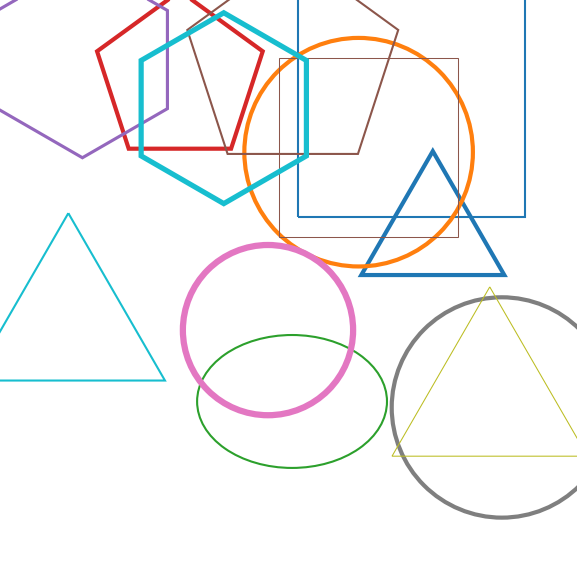[{"shape": "square", "thickness": 1, "radius": 0.98, "center": [0.713, 0.819]}, {"shape": "triangle", "thickness": 2, "radius": 0.71, "center": [0.749, 0.594]}, {"shape": "circle", "thickness": 2, "radius": 0.99, "center": [0.621, 0.736]}, {"shape": "oval", "thickness": 1, "radius": 0.82, "center": [0.506, 0.304]}, {"shape": "pentagon", "thickness": 2, "radius": 0.75, "center": [0.312, 0.864]}, {"shape": "hexagon", "thickness": 1.5, "radius": 0.85, "center": [0.143, 0.896]}, {"shape": "pentagon", "thickness": 1, "radius": 0.96, "center": [0.507, 0.888]}, {"shape": "square", "thickness": 0.5, "radius": 0.77, "center": [0.639, 0.744]}, {"shape": "circle", "thickness": 3, "radius": 0.74, "center": [0.464, 0.428]}, {"shape": "circle", "thickness": 2, "radius": 0.95, "center": [0.869, 0.294]}, {"shape": "triangle", "thickness": 0.5, "radius": 0.98, "center": [0.848, 0.307]}, {"shape": "hexagon", "thickness": 2.5, "radius": 0.83, "center": [0.387, 0.812]}, {"shape": "triangle", "thickness": 1, "radius": 0.97, "center": [0.118, 0.437]}]